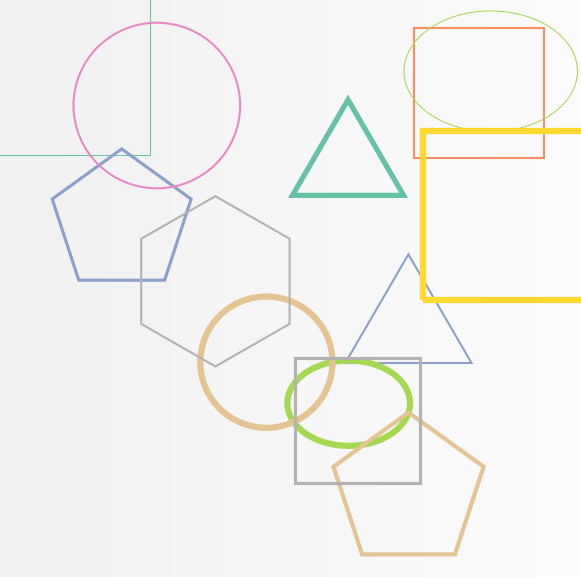[{"shape": "square", "thickness": 0.5, "radius": 0.69, "center": [0.121, 0.868]}, {"shape": "triangle", "thickness": 2.5, "radius": 0.55, "center": [0.599, 0.716]}, {"shape": "square", "thickness": 1, "radius": 0.56, "center": [0.824, 0.838]}, {"shape": "triangle", "thickness": 1, "radius": 0.63, "center": [0.703, 0.433]}, {"shape": "pentagon", "thickness": 1.5, "radius": 0.63, "center": [0.209, 0.616]}, {"shape": "circle", "thickness": 1, "radius": 0.72, "center": [0.27, 0.816]}, {"shape": "oval", "thickness": 0.5, "radius": 0.75, "center": [0.844, 0.876]}, {"shape": "oval", "thickness": 3, "radius": 0.53, "center": [0.6, 0.301]}, {"shape": "square", "thickness": 3, "radius": 0.73, "center": [0.874, 0.627]}, {"shape": "circle", "thickness": 3, "radius": 0.57, "center": [0.458, 0.372]}, {"shape": "pentagon", "thickness": 2, "radius": 0.68, "center": [0.703, 0.149]}, {"shape": "square", "thickness": 1.5, "radius": 0.54, "center": [0.615, 0.271]}, {"shape": "hexagon", "thickness": 1, "radius": 0.74, "center": [0.371, 0.512]}]